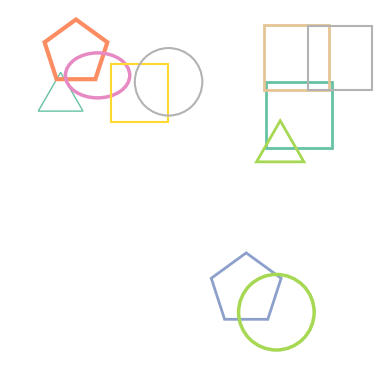[{"shape": "triangle", "thickness": 1, "radius": 0.34, "center": [0.158, 0.745]}, {"shape": "square", "thickness": 2, "radius": 0.43, "center": [0.777, 0.702]}, {"shape": "pentagon", "thickness": 3, "radius": 0.43, "center": [0.197, 0.864]}, {"shape": "pentagon", "thickness": 2, "radius": 0.48, "center": [0.639, 0.248]}, {"shape": "oval", "thickness": 2.5, "radius": 0.42, "center": [0.253, 0.804]}, {"shape": "triangle", "thickness": 2, "radius": 0.36, "center": [0.728, 0.615]}, {"shape": "circle", "thickness": 2.5, "radius": 0.49, "center": [0.718, 0.189]}, {"shape": "square", "thickness": 1.5, "radius": 0.37, "center": [0.362, 0.759]}, {"shape": "square", "thickness": 2, "radius": 0.42, "center": [0.771, 0.851]}, {"shape": "square", "thickness": 1.5, "radius": 0.42, "center": [0.883, 0.85]}, {"shape": "circle", "thickness": 1.5, "radius": 0.44, "center": [0.438, 0.788]}]